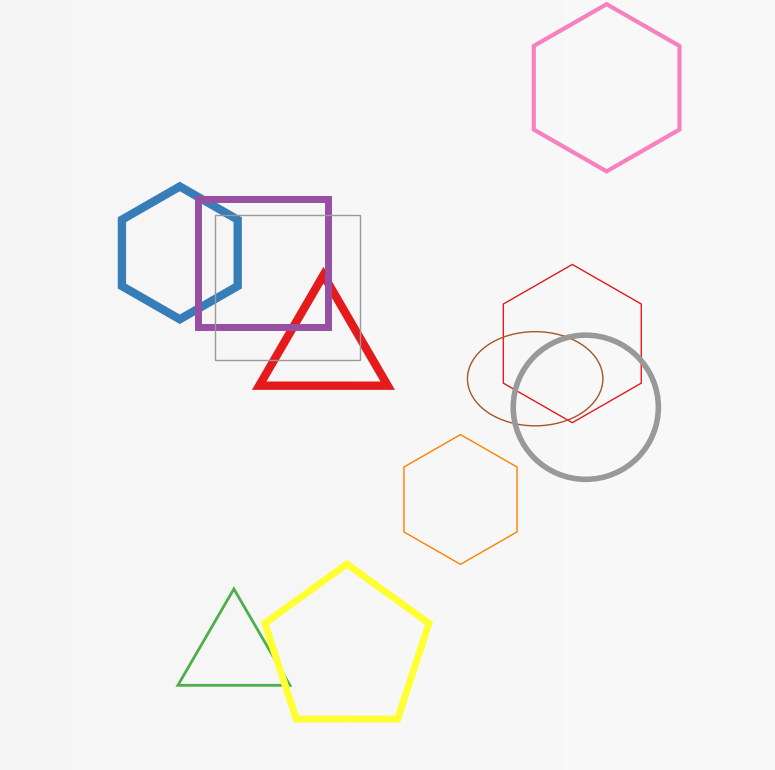[{"shape": "hexagon", "thickness": 0.5, "radius": 0.51, "center": [0.738, 0.554]}, {"shape": "triangle", "thickness": 3, "radius": 0.48, "center": [0.417, 0.547]}, {"shape": "hexagon", "thickness": 3, "radius": 0.43, "center": [0.232, 0.672]}, {"shape": "triangle", "thickness": 1, "radius": 0.42, "center": [0.302, 0.152]}, {"shape": "square", "thickness": 2.5, "radius": 0.42, "center": [0.339, 0.658]}, {"shape": "hexagon", "thickness": 0.5, "radius": 0.42, "center": [0.594, 0.351]}, {"shape": "pentagon", "thickness": 2.5, "radius": 0.56, "center": [0.448, 0.156]}, {"shape": "oval", "thickness": 0.5, "radius": 0.44, "center": [0.691, 0.508]}, {"shape": "hexagon", "thickness": 1.5, "radius": 0.54, "center": [0.783, 0.886]}, {"shape": "circle", "thickness": 2, "radius": 0.47, "center": [0.756, 0.471]}, {"shape": "square", "thickness": 0.5, "radius": 0.47, "center": [0.371, 0.627]}]